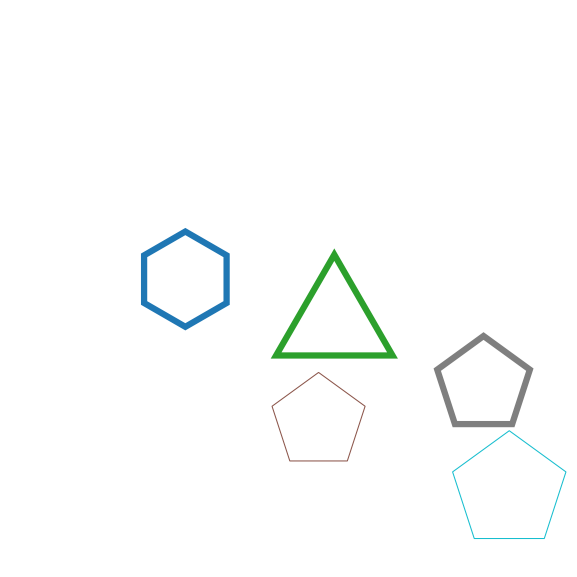[{"shape": "hexagon", "thickness": 3, "radius": 0.41, "center": [0.321, 0.516]}, {"shape": "triangle", "thickness": 3, "radius": 0.58, "center": [0.579, 0.442]}, {"shape": "pentagon", "thickness": 0.5, "radius": 0.42, "center": [0.552, 0.269]}, {"shape": "pentagon", "thickness": 3, "radius": 0.42, "center": [0.837, 0.333]}, {"shape": "pentagon", "thickness": 0.5, "radius": 0.52, "center": [0.882, 0.15]}]